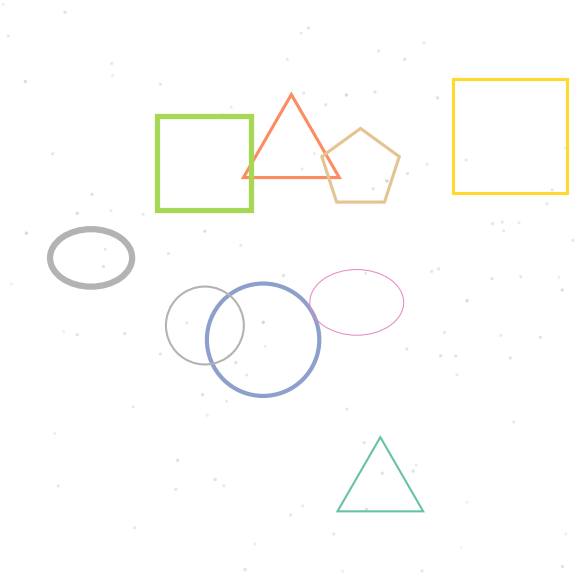[{"shape": "triangle", "thickness": 1, "radius": 0.43, "center": [0.659, 0.157]}, {"shape": "triangle", "thickness": 1.5, "radius": 0.48, "center": [0.505, 0.74]}, {"shape": "circle", "thickness": 2, "radius": 0.49, "center": [0.456, 0.411]}, {"shape": "oval", "thickness": 0.5, "radius": 0.41, "center": [0.618, 0.476]}, {"shape": "square", "thickness": 2.5, "radius": 0.41, "center": [0.353, 0.717]}, {"shape": "square", "thickness": 1.5, "radius": 0.49, "center": [0.883, 0.763]}, {"shape": "pentagon", "thickness": 1.5, "radius": 0.35, "center": [0.624, 0.706]}, {"shape": "circle", "thickness": 1, "radius": 0.34, "center": [0.355, 0.435]}, {"shape": "oval", "thickness": 3, "radius": 0.36, "center": [0.158, 0.553]}]